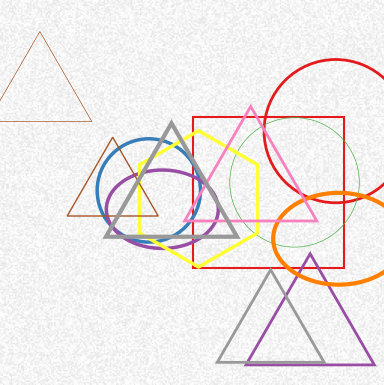[{"shape": "square", "thickness": 1.5, "radius": 0.98, "center": [0.697, 0.499]}, {"shape": "circle", "thickness": 2, "radius": 0.93, "center": [0.872, 0.659]}, {"shape": "circle", "thickness": 2.5, "radius": 0.67, "center": [0.387, 0.505]}, {"shape": "circle", "thickness": 0.5, "radius": 0.84, "center": [0.765, 0.526]}, {"shape": "oval", "thickness": 2.5, "radius": 0.73, "center": [0.422, 0.457]}, {"shape": "triangle", "thickness": 2, "radius": 0.96, "center": [0.806, 0.148]}, {"shape": "oval", "thickness": 3, "radius": 0.85, "center": [0.88, 0.38]}, {"shape": "hexagon", "thickness": 2.5, "radius": 0.89, "center": [0.516, 0.484]}, {"shape": "triangle", "thickness": 1, "radius": 0.68, "center": [0.293, 0.507]}, {"shape": "triangle", "thickness": 0.5, "radius": 0.78, "center": [0.104, 0.762]}, {"shape": "triangle", "thickness": 2, "radius": 0.99, "center": [0.651, 0.525]}, {"shape": "triangle", "thickness": 3, "radius": 0.98, "center": [0.445, 0.483]}, {"shape": "triangle", "thickness": 2, "radius": 0.8, "center": [0.703, 0.139]}]